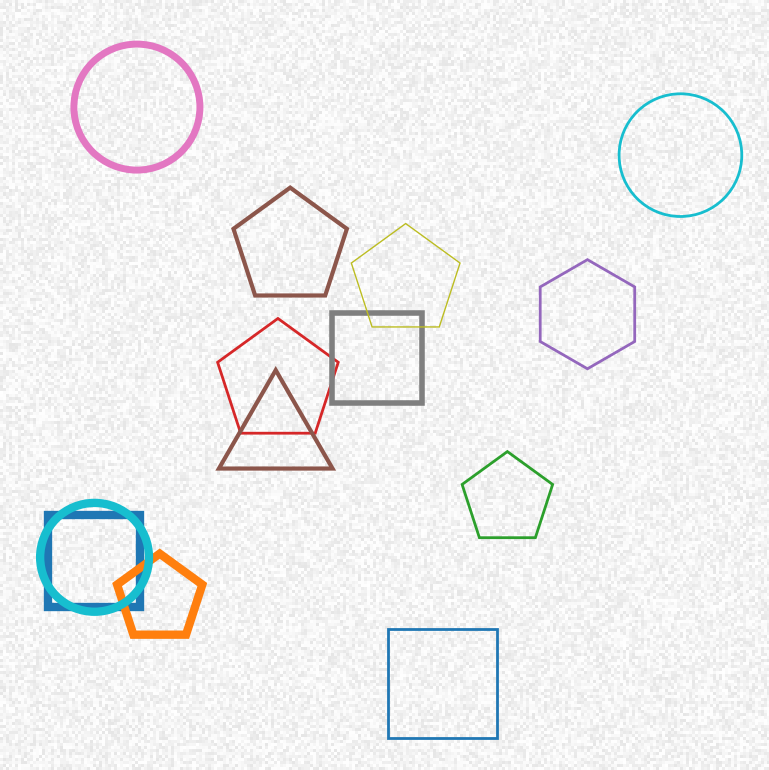[{"shape": "square", "thickness": 1, "radius": 0.35, "center": [0.575, 0.112]}, {"shape": "square", "thickness": 3, "radius": 0.3, "center": [0.122, 0.272]}, {"shape": "pentagon", "thickness": 3, "radius": 0.29, "center": [0.207, 0.223]}, {"shape": "pentagon", "thickness": 1, "radius": 0.31, "center": [0.659, 0.352]}, {"shape": "pentagon", "thickness": 1, "radius": 0.41, "center": [0.361, 0.504]}, {"shape": "hexagon", "thickness": 1, "radius": 0.35, "center": [0.763, 0.592]}, {"shape": "triangle", "thickness": 1.5, "radius": 0.43, "center": [0.358, 0.434]}, {"shape": "pentagon", "thickness": 1.5, "radius": 0.39, "center": [0.377, 0.679]}, {"shape": "circle", "thickness": 2.5, "radius": 0.41, "center": [0.178, 0.861]}, {"shape": "square", "thickness": 2, "radius": 0.29, "center": [0.489, 0.535]}, {"shape": "pentagon", "thickness": 0.5, "radius": 0.37, "center": [0.527, 0.635]}, {"shape": "circle", "thickness": 3, "radius": 0.35, "center": [0.123, 0.276]}, {"shape": "circle", "thickness": 1, "radius": 0.4, "center": [0.884, 0.799]}]